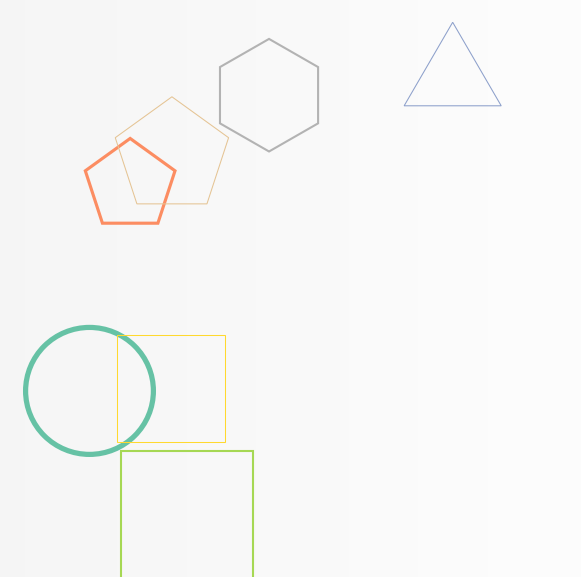[{"shape": "circle", "thickness": 2.5, "radius": 0.55, "center": [0.154, 0.322]}, {"shape": "pentagon", "thickness": 1.5, "radius": 0.41, "center": [0.224, 0.678]}, {"shape": "triangle", "thickness": 0.5, "radius": 0.48, "center": [0.779, 0.864]}, {"shape": "square", "thickness": 1, "radius": 0.56, "center": [0.322, 0.106]}, {"shape": "square", "thickness": 0.5, "radius": 0.47, "center": [0.295, 0.327]}, {"shape": "pentagon", "thickness": 0.5, "radius": 0.51, "center": [0.296, 0.729]}, {"shape": "hexagon", "thickness": 1, "radius": 0.49, "center": [0.463, 0.834]}]